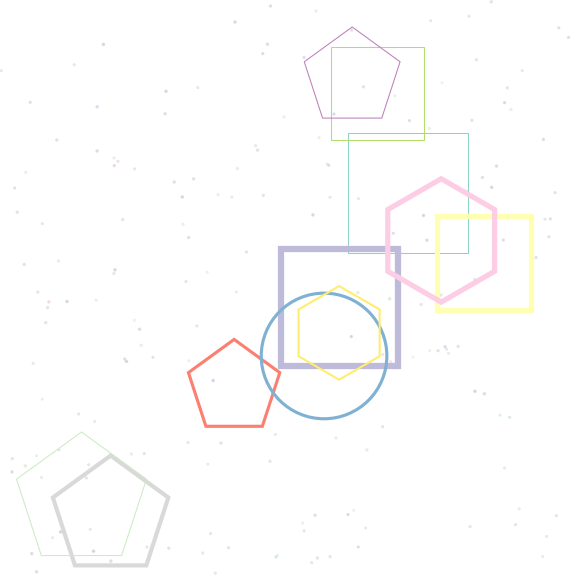[{"shape": "square", "thickness": 0.5, "radius": 0.52, "center": [0.706, 0.665]}, {"shape": "square", "thickness": 2.5, "radius": 0.41, "center": [0.839, 0.544]}, {"shape": "square", "thickness": 3, "radius": 0.5, "center": [0.588, 0.467]}, {"shape": "pentagon", "thickness": 1.5, "radius": 0.42, "center": [0.405, 0.328]}, {"shape": "circle", "thickness": 1.5, "radius": 0.54, "center": [0.561, 0.383]}, {"shape": "square", "thickness": 0.5, "radius": 0.4, "center": [0.654, 0.838]}, {"shape": "hexagon", "thickness": 2.5, "radius": 0.53, "center": [0.764, 0.583]}, {"shape": "pentagon", "thickness": 2, "radius": 0.53, "center": [0.192, 0.105]}, {"shape": "pentagon", "thickness": 0.5, "radius": 0.44, "center": [0.61, 0.865]}, {"shape": "pentagon", "thickness": 0.5, "radius": 0.59, "center": [0.141, 0.133]}, {"shape": "hexagon", "thickness": 1, "radius": 0.41, "center": [0.587, 0.423]}]